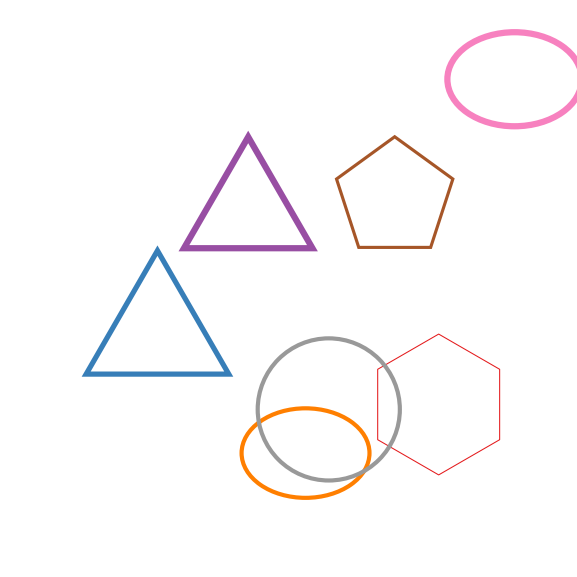[{"shape": "hexagon", "thickness": 0.5, "radius": 0.61, "center": [0.76, 0.299]}, {"shape": "triangle", "thickness": 2.5, "radius": 0.71, "center": [0.273, 0.423]}, {"shape": "triangle", "thickness": 3, "radius": 0.64, "center": [0.43, 0.634]}, {"shape": "oval", "thickness": 2, "radius": 0.55, "center": [0.529, 0.215]}, {"shape": "pentagon", "thickness": 1.5, "radius": 0.53, "center": [0.683, 0.656]}, {"shape": "oval", "thickness": 3, "radius": 0.58, "center": [0.891, 0.862]}, {"shape": "circle", "thickness": 2, "radius": 0.62, "center": [0.569, 0.29]}]